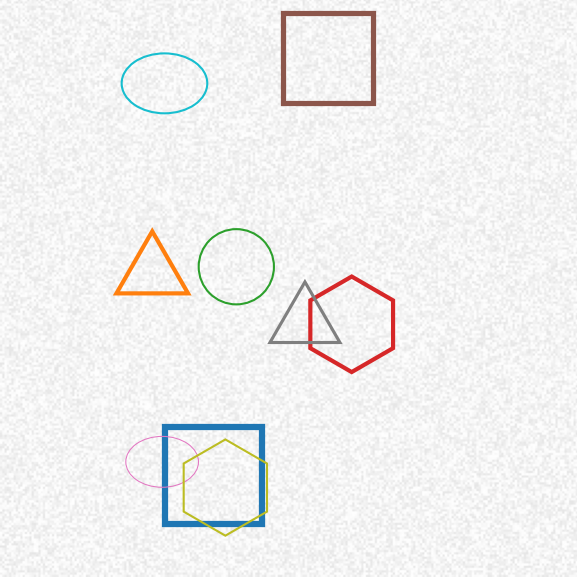[{"shape": "square", "thickness": 3, "radius": 0.42, "center": [0.369, 0.176]}, {"shape": "triangle", "thickness": 2, "radius": 0.36, "center": [0.264, 0.527]}, {"shape": "circle", "thickness": 1, "radius": 0.33, "center": [0.409, 0.537]}, {"shape": "hexagon", "thickness": 2, "radius": 0.41, "center": [0.609, 0.438]}, {"shape": "square", "thickness": 2.5, "radius": 0.39, "center": [0.568, 0.899]}, {"shape": "oval", "thickness": 0.5, "radius": 0.31, "center": [0.281, 0.199]}, {"shape": "triangle", "thickness": 1.5, "radius": 0.35, "center": [0.528, 0.441]}, {"shape": "hexagon", "thickness": 1, "radius": 0.42, "center": [0.39, 0.155]}, {"shape": "oval", "thickness": 1, "radius": 0.37, "center": [0.285, 0.855]}]